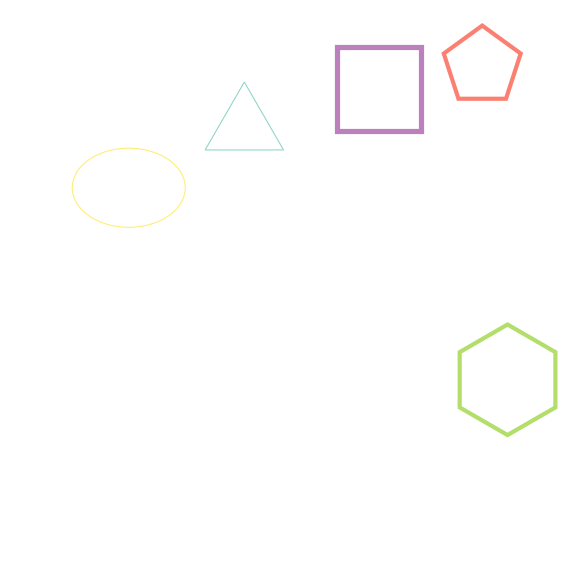[{"shape": "triangle", "thickness": 0.5, "radius": 0.39, "center": [0.423, 0.779]}, {"shape": "pentagon", "thickness": 2, "radius": 0.35, "center": [0.835, 0.885]}, {"shape": "hexagon", "thickness": 2, "radius": 0.48, "center": [0.879, 0.342]}, {"shape": "square", "thickness": 2.5, "radius": 0.36, "center": [0.657, 0.845]}, {"shape": "oval", "thickness": 0.5, "radius": 0.49, "center": [0.223, 0.674]}]